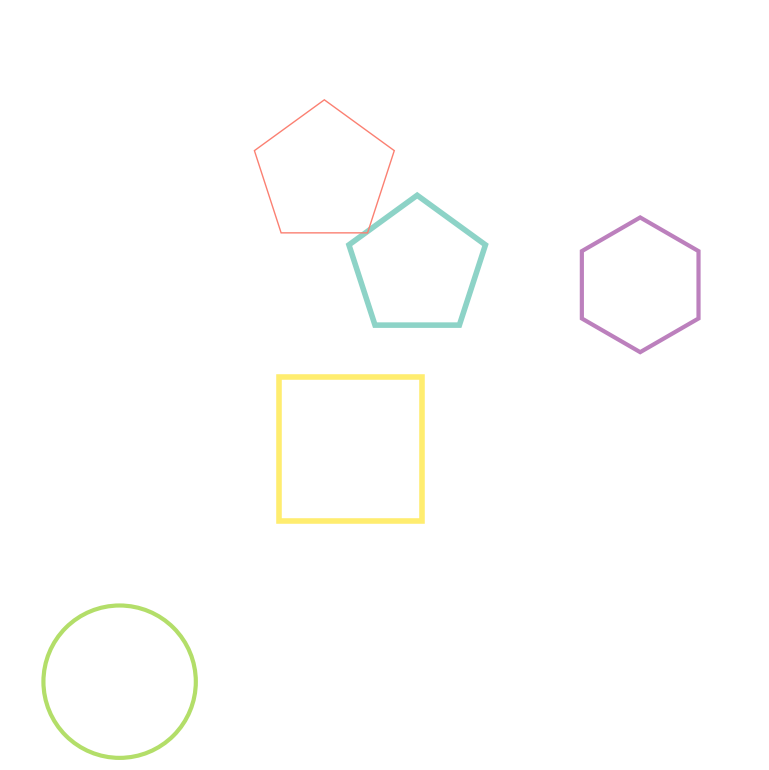[{"shape": "pentagon", "thickness": 2, "radius": 0.47, "center": [0.542, 0.653]}, {"shape": "pentagon", "thickness": 0.5, "radius": 0.48, "center": [0.421, 0.775]}, {"shape": "circle", "thickness": 1.5, "radius": 0.49, "center": [0.155, 0.115]}, {"shape": "hexagon", "thickness": 1.5, "radius": 0.44, "center": [0.831, 0.63]}, {"shape": "square", "thickness": 2, "radius": 0.47, "center": [0.455, 0.417]}]